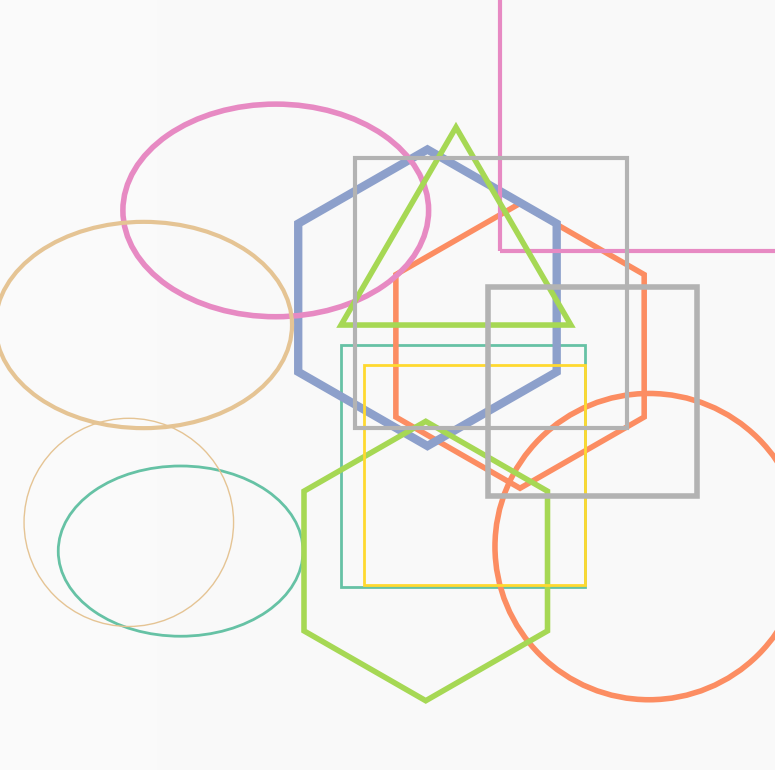[{"shape": "oval", "thickness": 1, "radius": 0.79, "center": [0.233, 0.284]}, {"shape": "square", "thickness": 1, "radius": 0.79, "center": [0.598, 0.395]}, {"shape": "hexagon", "thickness": 2, "radius": 0.92, "center": [0.671, 0.551]}, {"shape": "circle", "thickness": 2, "radius": 0.99, "center": [0.838, 0.29]}, {"shape": "hexagon", "thickness": 3, "radius": 0.96, "center": [0.552, 0.613]}, {"shape": "square", "thickness": 1.5, "radius": 0.95, "center": [0.835, 0.864]}, {"shape": "oval", "thickness": 2, "radius": 0.99, "center": [0.356, 0.727]}, {"shape": "triangle", "thickness": 2, "radius": 0.86, "center": [0.588, 0.663]}, {"shape": "hexagon", "thickness": 2, "radius": 0.91, "center": [0.549, 0.271]}, {"shape": "square", "thickness": 1, "radius": 0.71, "center": [0.612, 0.383]}, {"shape": "oval", "thickness": 1.5, "radius": 0.96, "center": [0.185, 0.578]}, {"shape": "circle", "thickness": 0.5, "radius": 0.68, "center": [0.166, 0.322]}, {"shape": "square", "thickness": 2, "radius": 0.68, "center": [0.765, 0.492]}, {"shape": "square", "thickness": 1.5, "radius": 0.88, "center": [0.633, 0.619]}]